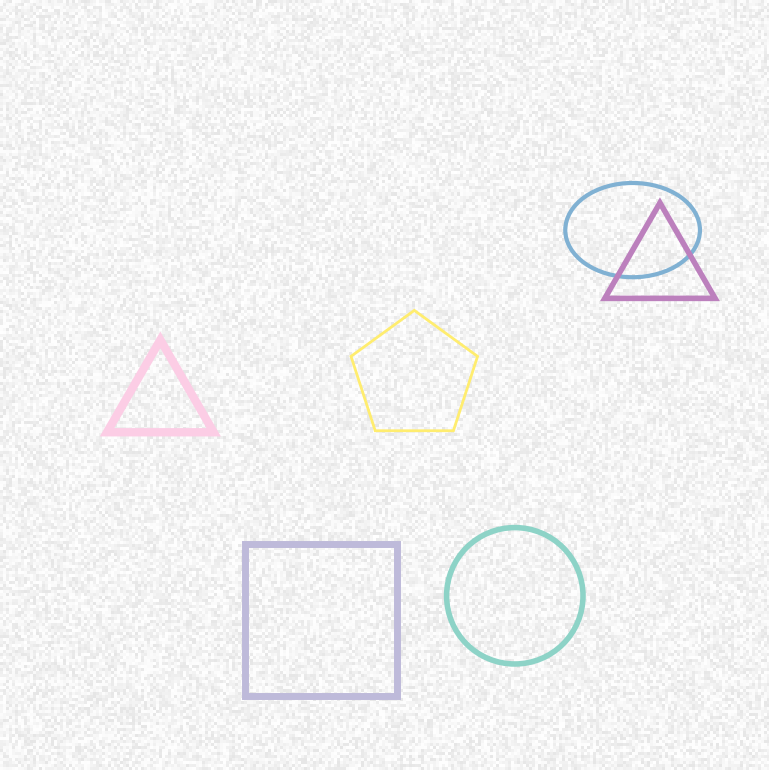[{"shape": "circle", "thickness": 2, "radius": 0.44, "center": [0.669, 0.226]}, {"shape": "square", "thickness": 2.5, "radius": 0.49, "center": [0.417, 0.195]}, {"shape": "oval", "thickness": 1.5, "radius": 0.44, "center": [0.822, 0.701]}, {"shape": "triangle", "thickness": 3, "radius": 0.4, "center": [0.208, 0.479]}, {"shape": "triangle", "thickness": 2, "radius": 0.41, "center": [0.857, 0.654]}, {"shape": "pentagon", "thickness": 1, "radius": 0.43, "center": [0.538, 0.511]}]